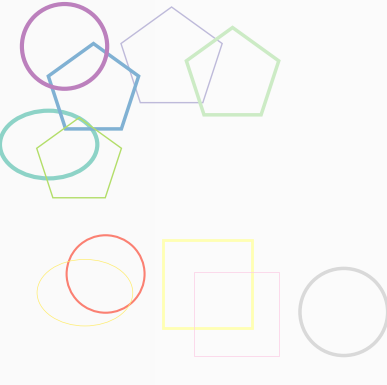[{"shape": "oval", "thickness": 3, "radius": 0.63, "center": [0.126, 0.625]}, {"shape": "square", "thickness": 2, "radius": 0.57, "center": [0.536, 0.262]}, {"shape": "pentagon", "thickness": 1, "radius": 0.69, "center": [0.443, 0.844]}, {"shape": "circle", "thickness": 1.5, "radius": 0.5, "center": [0.272, 0.288]}, {"shape": "pentagon", "thickness": 2.5, "radius": 0.61, "center": [0.241, 0.764]}, {"shape": "pentagon", "thickness": 1, "radius": 0.57, "center": [0.204, 0.579]}, {"shape": "square", "thickness": 0.5, "radius": 0.55, "center": [0.61, 0.185]}, {"shape": "circle", "thickness": 2.5, "radius": 0.57, "center": [0.887, 0.19]}, {"shape": "circle", "thickness": 3, "radius": 0.55, "center": [0.167, 0.879]}, {"shape": "pentagon", "thickness": 2.5, "radius": 0.63, "center": [0.6, 0.803]}, {"shape": "oval", "thickness": 0.5, "radius": 0.62, "center": [0.219, 0.24]}]